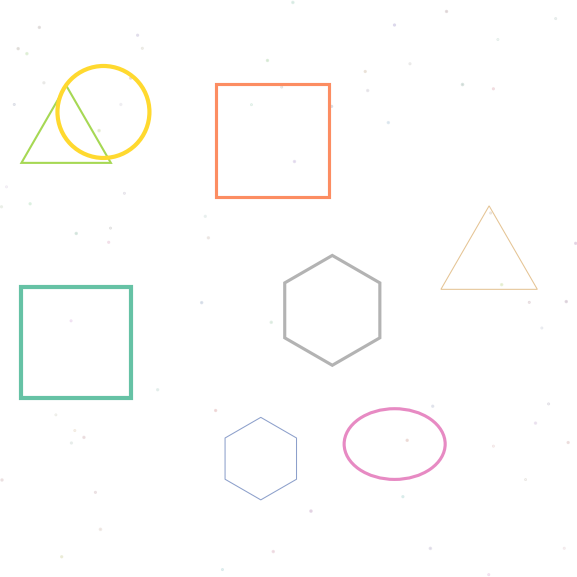[{"shape": "square", "thickness": 2, "radius": 0.48, "center": [0.132, 0.406]}, {"shape": "square", "thickness": 1.5, "radius": 0.49, "center": [0.472, 0.756]}, {"shape": "hexagon", "thickness": 0.5, "radius": 0.36, "center": [0.452, 0.205]}, {"shape": "oval", "thickness": 1.5, "radius": 0.44, "center": [0.683, 0.23]}, {"shape": "triangle", "thickness": 1, "radius": 0.45, "center": [0.115, 0.762]}, {"shape": "circle", "thickness": 2, "radius": 0.4, "center": [0.179, 0.805]}, {"shape": "triangle", "thickness": 0.5, "radius": 0.48, "center": [0.847, 0.546]}, {"shape": "hexagon", "thickness": 1.5, "radius": 0.48, "center": [0.575, 0.462]}]